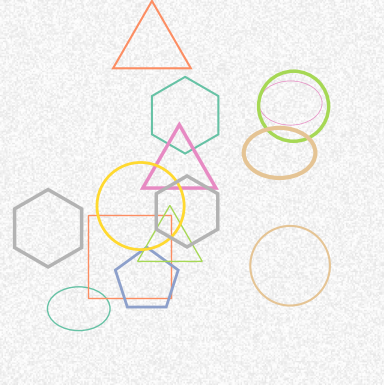[{"shape": "oval", "thickness": 1, "radius": 0.41, "center": [0.205, 0.198]}, {"shape": "hexagon", "thickness": 1.5, "radius": 0.5, "center": [0.481, 0.701]}, {"shape": "triangle", "thickness": 1.5, "radius": 0.58, "center": [0.395, 0.881]}, {"shape": "square", "thickness": 1, "radius": 0.54, "center": [0.337, 0.334]}, {"shape": "pentagon", "thickness": 2, "radius": 0.43, "center": [0.381, 0.272]}, {"shape": "triangle", "thickness": 2.5, "radius": 0.55, "center": [0.466, 0.566]}, {"shape": "oval", "thickness": 0.5, "radius": 0.41, "center": [0.755, 0.732]}, {"shape": "circle", "thickness": 2.5, "radius": 0.46, "center": [0.763, 0.724]}, {"shape": "triangle", "thickness": 1, "radius": 0.49, "center": [0.441, 0.37]}, {"shape": "circle", "thickness": 2, "radius": 0.57, "center": [0.365, 0.465]}, {"shape": "circle", "thickness": 1.5, "radius": 0.52, "center": [0.754, 0.31]}, {"shape": "oval", "thickness": 3, "radius": 0.47, "center": [0.726, 0.603]}, {"shape": "hexagon", "thickness": 2.5, "radius": 0.46, "center": [0.486, 0.451]}, {"shape": "hexagon", "thickness": 2.5, "radius": 0.5, "center": [0.125, 0.407]}]